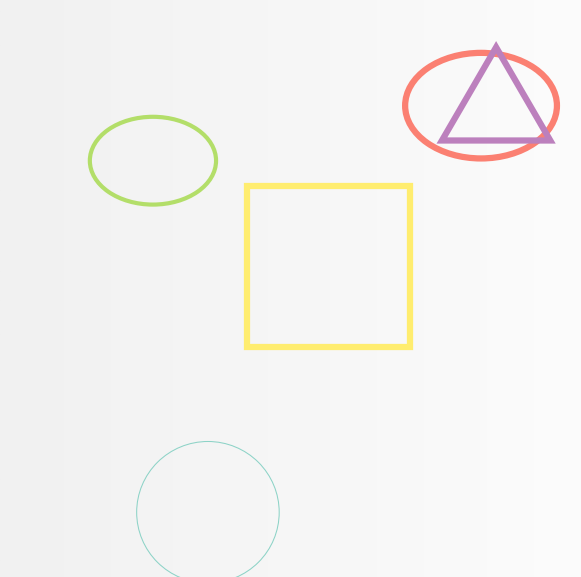[{"shape": "circle", "thickness": 0.5, "radius": 0.61, "center": [0.358, 0.112]}, {"shape": "oval", "thickness": 3, "radius": 0.65, "center": [0.828, 0.816]}, {"shape": "oval", "thickness": 2, "radius": 0.54, "center": [0.263, 0.721]}, {"shape": "triangle", "thickness": 3, "radius": 0.54, "center": [0.854, 0.81]}, {"shape": "square", "thickness": 3, "radius": 0.7, "center": [0.565, 0.537]}]